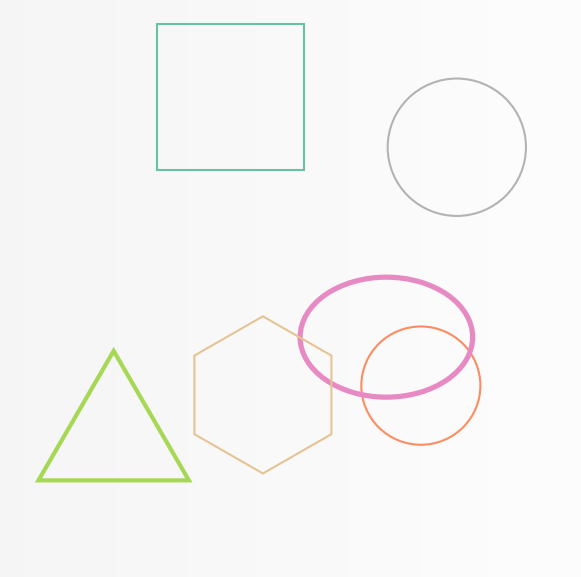[{"shape": "square", "thickness": 1, "radius": 0.63, "center": [0.396, 0.831]}, {"shape": "circle", "thickness": 1, "radius": 0.51, "center": [0.724, 0.331]}, {"shape": "oval", "thickness": 2.5, "radius": 0.74, "center": [0.665, 0.415]}, {"shape": "triangle", "thickness": 2, "radius": 0.75, "center": [0.196, 0.242]}, {"shape": "hexagon", "thickness": 1, "radius": 0.68, "center": [0.452, 0.315]}, {"shape": "circle", "thickness": 1, "radius": 0.59, "center": [0.786, 0.744]}]